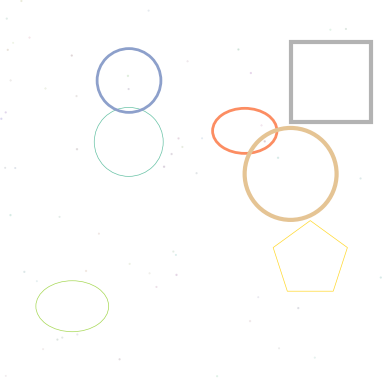[{"shape": "circle", "thickness": 0.5, "radius": 0.45, "center": [0.334, 0.631]}, {"shape": "oval", "thickness": 2, "radius": 0.42, "center": [0.636, 0.66]}, {"shape": "circle", "thickness": 2, "radius": 0.41, "center": [0.335, 0.791]}, {"shape": "oval", "thickness": 0.5, "radius": 0.47, "center": [0.188, 0.205]}, {"shape": "pentagon", "thickness": 0.5, "radius": 0.51, "center": [0.806, 0.326]}, {"shape": "circle", "thickness": 3, "radius": 0.6, "center": [0.755, 0.548]}, {"shape": "square", "thickness": 3, "radius": 0.52, "center": [0.859, 0.786]}]